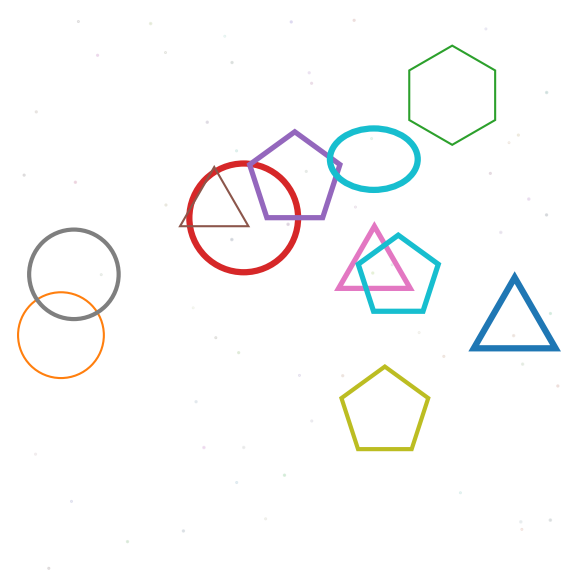[{"shape": "triangle", "thickness": 3, "radius": 0.41, "center": [0.891, 0.437]}, {"shape": "circle", "thickness": 1, "radius": 0.37, "center": [0.106, 0.419]}, {"shape": "hexagon", "thickness": 1, "radius": 0.43, "center": [0.783, 0.834]}, {"shape": "circle", "thickness": 3, "radius": 0.47, "center": [0.422, 0.622]}, {"shape": "pentagon", "thickness": 2.5, "radius": 0.41, "center": [0.51, 0.689]}, {"shape": "triangle", "thickness": 1, "radius": 0.34, "center": [0.371, 0.642]}, {"shape": "triangle", "thickness": 2.5, "radius": 0.36, "center": [0.648, 0.536]}, {"shape": "circle", "thickness": 2, "radius": 0.39, "center": [0.128, 0.524]}, {"shape": "pentagon", "thickness": 2, "radius": 0.4, "center": [0.666, 0.285]}, {"shape": "pentagon", "thickness": 2.5, "radius": 0.36, "center": [0.69, 0.519]}, {"shape": "oval", "thickness": 3, "radius": 0.38, "center": [0.647, 0.724]}]